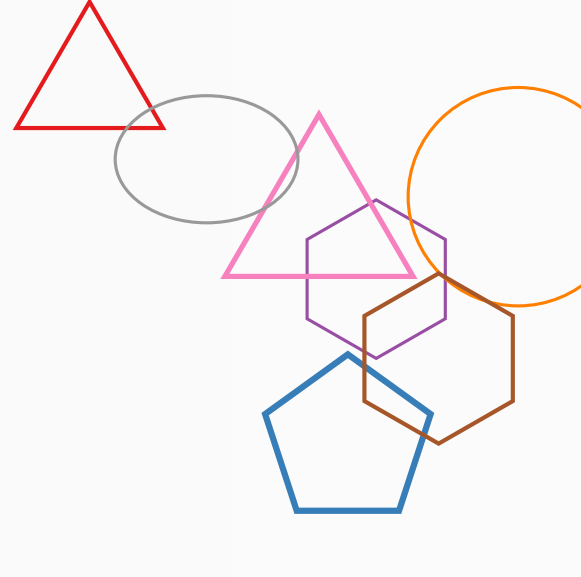[{"shape": "triangle", "thickness": 2, "radius": 0.73, "center": [0.154, 0.85]}, {"shape": "pentagon", "thickness": 3, "radius": 0.75, "center": [0.598, 0.236]}, {"shape": "hexagon", "thickness": 1.5, "radius": 0.69, "center": [0.647, 0.516]}, {"shape": "circle", "thickness": 1.5, "radius": 0.95, "center": [0.891, 0.659]}, {"shape": "hexagon", "thickness": 2, "radius": 0.74, "center": [0.755, 0.378]}, {"shape": "triangle", "thickness": 2.5, "radius": 0.93, "center": [0.549, 0.614]}, {"shape": "oval", "thickness": 1.5, "radius": 0.79, "center": [0.355, 0.723]}]